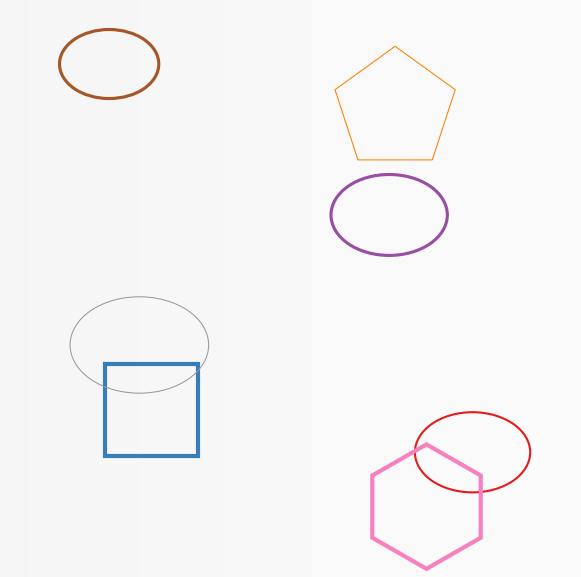[{"shape": "oval", "thickness": 1, "radius": 0.5, "center": [0.813, 0.216]}, {"shape": "square", "thickness": 2, "radius": 0.4, "center": [0.261, 0.289]}, {"shape": "oval", "thickness": 1.5, "radius": 0.5, "center": [0.67, 0.627]}, {"shape": "pentagon", "thickness": 0.5, "radius": 0.54, "center": [0.68, 0.81]}, {"shape": "oval", "thickness": 1.5, "radius": 0.43, "center": [0.188, 0.888]}, {"shape": "hexagon", "thickness": 2, "radius": 0.54, "center": [0.734, 0.122]}, {"shape": "oval", "thickness": 0.5, "radius": 0.6, "center": [0.24, 0.402]}]